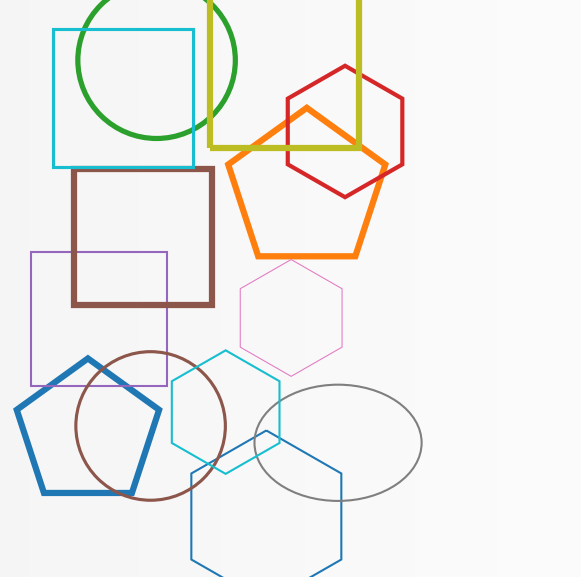[{"shape": "hexagon", "thickness": 1, "radius": 0.74, "center": [0.458, 0.105]}, {"shape": "pentagon", "thickness": 3, "radius": 0.64, "center": [0.151, 0.25]}, {"shape": "pentagon", "thickness": 3, "radius": 0.71, "center": [0.528, 0.67]}, {"shape": "circle", "thickness": 2.5, "radius": 0.68, "center": [0.269, 0.895]}, {"shape": "hexagon", "thickness": 2, "radius": 0.57, "center": [0.594, 0.771]}, {"shape": "square", "thickness": 1, "radius": 0.58, "center": [0.171, 0.447]}, {"shape": "circle", "thickness": 1.5, "radius": 0.64, "center": [0.259, 0.262]}, {"shape": "square", "thickness": 3, "radius": 0.59, "center": [0.246, 0.589]}, {"shape": "hexagon", "thickness": 0.5, "radius": 0.51, "center": [0.501, 0.449]}, {"shape": "oval", "thickness": 1, "radius": 0.72, "center": [0.582, 0.232]}, {"shape": "square", "thickness": 3, "radius": 0.64, "center": [0.49, 0.872]}, {"shape": "hexagon", "thickness": 1, "radius": 0.53, "center": [0.388, 0.286]}, {"shape": "square", "thickness": 1.5, "radius": 0.6, "center": [0.212, 0.829]}]